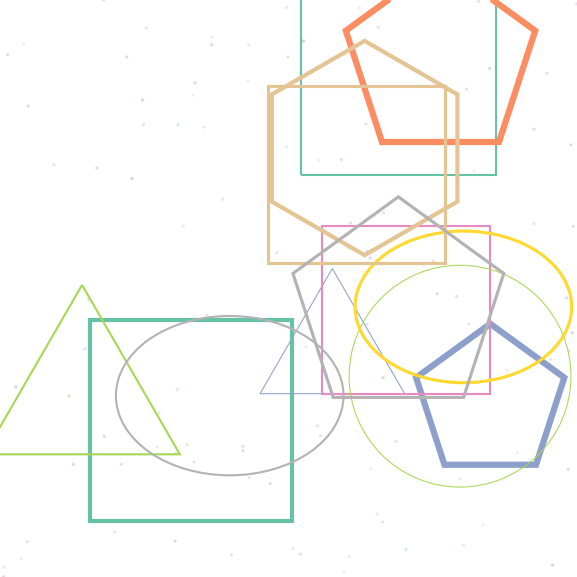[{"shape": "square", "thickness": 1, "radius": 0.84, "center": [0.69, 0.866]}, {"shape": "square", "thickness": 2, "radius": 0.87, "center": [0.331, 0.271]}, {"shape": "pentagon", "thickness": 3, "radius": 0.86, "center": [0.763, 0.893]}, {"shape": "triangle", "thickness": 0.5, "radius": 0.72, "center": [0.575, 0.39]}, {"shape": "pentagon", "thickness": 3, "radius": 0.67, "center": [0.849, 0.304]}, {"shape": "square", "thickness": 1, "radius": 0.73, "center": [0.702, 0.462]}, {"shape": "circle", "thickness": 0.5, "radius": 0.96, "center": [0.797, 0.348]}, {"shape": "triangle", "thickness": 1, "radius": 0.98, "center": [0.142, 0.31]}, {"shape": "oval", "thickness": 1.5, "radius": 0.94, "center": [0.802, 0.468]}, {"shape": "hexagon", "thickness": 2, "radius": 0.93, "center": [0.631, 0.743]}, {"shape": "square", "thickness": 1.5, "radius": 0.76, "center": [0.617, 0.697]}, {"shape": "pentagon", "thickness": 1.5, "radius": 0.96, "center": [0.69, 0.466]}, {"shape": "oval", "thickness": 1, "radius": 0.99, "center": [0.398, 0.314]}]